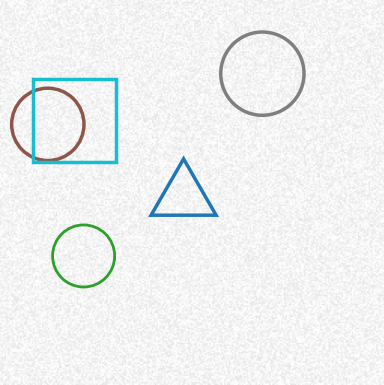[{"shape": "triangle", "thickness": 2.5, "radius": 0.49, "center": [0.477, 0.49]}, {"shape": "circle", "thickness": 2, "radius": 0.4, "center": [0.217, 0.335]}, {"shape": "circle", "thickness": 2.5, "radius": 0.47, "center": [0.124, 0.677]}, {"shape": "circle", "thickness": 2.5, "radius": 0.54, "center": [0.682, 0.809]}, {"shape": "square", "thickness": 2.5, "radius": 0.54, "center": [0.194, 0.687]}]